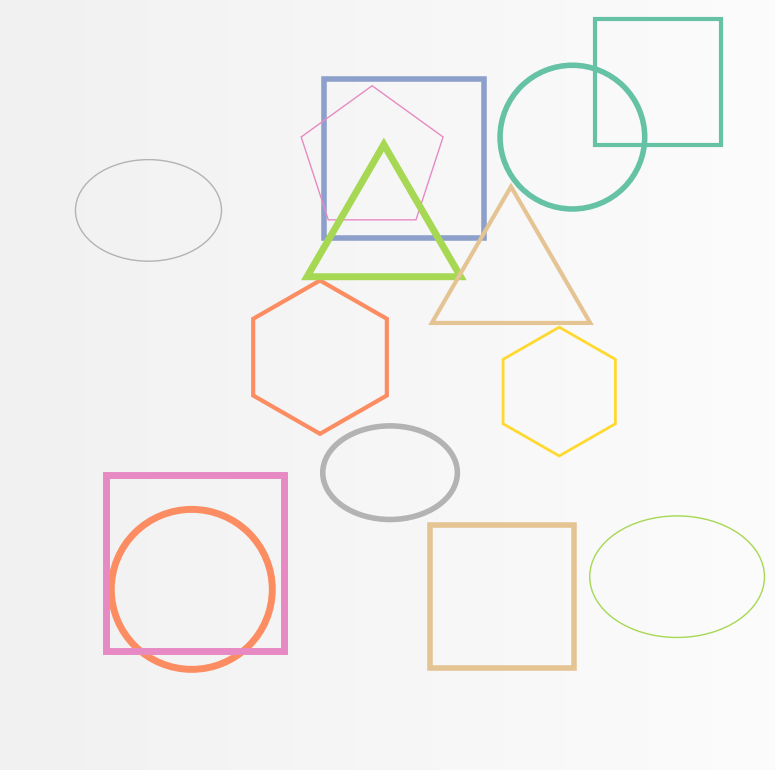[{"shape": "circle", "thickness": 2, "radius": 0.47, "center": [0.739, 0.822]}, {"shape": "square", "thickness": 1.5, "radius": 0.41, "center": [0.849, 0.893]}, {"shape": "circle", "thickness": 2.5, "radius": 0.52, "center": [0.247, 0.235]}, {"shape": "hexagon", "thickness": 1.5, "radius": 0.5, "center": [0.413, 0.536]}, {"shape": "square", "thickness": 2, "radius": 0.52, "center": [0.522, 0.794]}, {"shape": "square", "thickness": 2.5, "radius": 0.57, "center": [0.252, 0.269]}, {"shape": "pentagon", "thickness": 0.5, "radius": 0.48, "center": [0.48, 0.792]}, {"shape": "triangle", "thickness": 2.5, "radius": 0.57, "center": [0.495, 0.698]}, {"shape": "oval", "thickness": 0.5, "radius": 0.56, "center": [0.874, 0.251]}, {"shape": "hexagon", "thickness": 1, "radius": 0.42, "center": [0.722, 0.491]}, {"shape": "triangle", "thickness": 1.5, "radius": 0.59, "center": [0.659, 0.64]}, {"shape": "square", "thickness": 2, "radius": 0.46, "center": [0.648, 0.225]}, {"shape": "oval", "thickness": 2, "radius": 0.43, "center": [0.503, 0.386]}, {"shape": "oval", "thickness": 0.5, "radius": 0.47, "center": [0.192, 0.727]}]